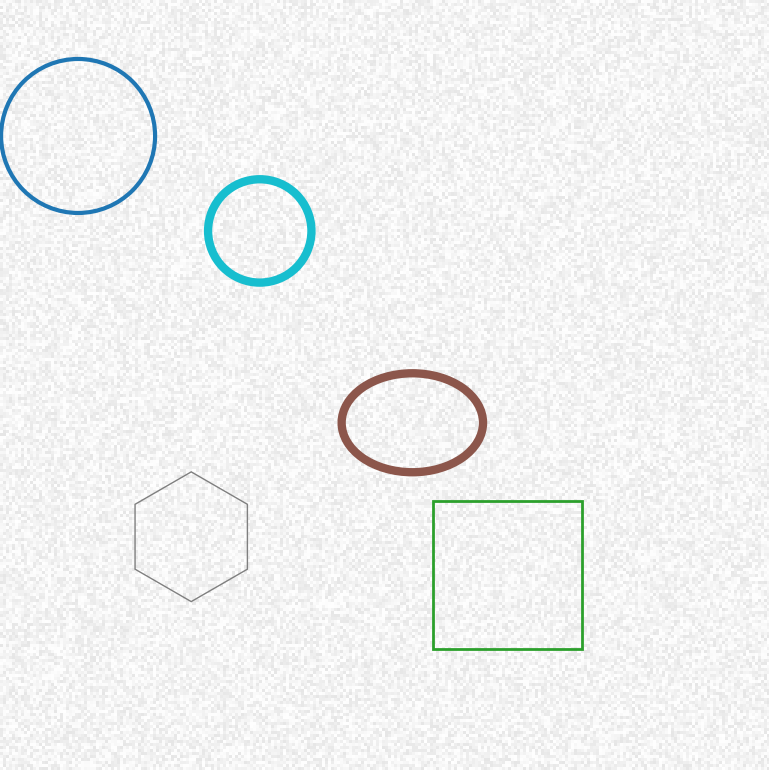[{"shape": "circle", "thickness": 1.5, "radius": 0.5, "center": [0.101, 0.823]}, {"shape": "square", "thickness": 1, "radius": 0.48, "center": [0.659, 0.253]}, {"shape": "oval", "thickness": 3, "radius": 0.46, "center": [0.536, 0.451]}, {"shape": "hexagon", "thickness": 0.5, "radius": 0.42, "center": [0.248, 0.303]}, {"shape": "circle", "thickness": 3, "radius": 0.34, "center": [0.337, 0.7]}]